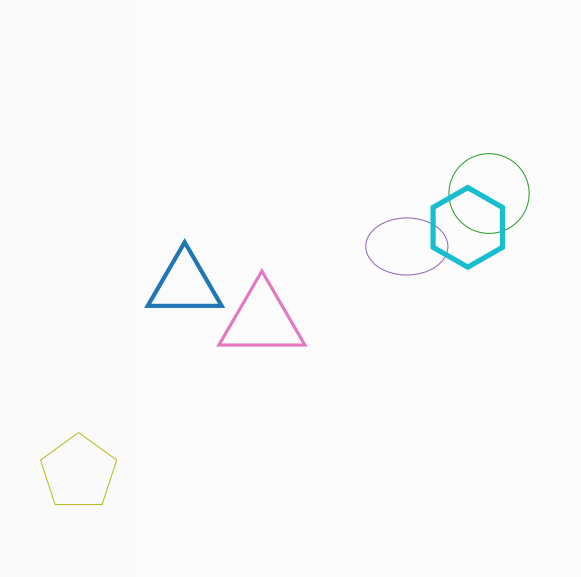[{"shape": "triangle", "thickness": 2, "radius": 0.37, "center": [0.318, 0.506]}, {"shape": "circle", "thickness": 0.5, "radius": 0.35, "center": [0.841, 0.664]}, {"shape": "oval", "thickness": 0.5, "radius": 0.35, "center": [0.7, 0.572]}, {"shape": "triangle", "thickness": 1.5, "radius": 0.43, "center": [0.451, 0.444]}, {"shape": "pentagon", "thickness": 0.5, "radius": 0.34, "center": [0.135, 0.181]}, {"shape": "hexagon", "thickness": 2.5, "radius": 0.34, "center": [0.805, 0.605]}]